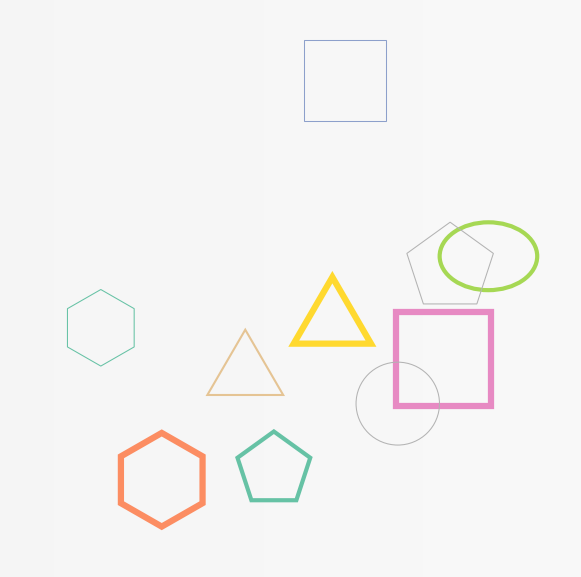[{"shape": "hexagon", "thickness": 0.5, "radius": 0.33, "center": [0.173, 0.432]}, {"shape": "pentagon", "thickness": 2, "radius": 0.33, "center": [0.471, 0.186]}, {"shape": "hexagon", "thickness": 3, "radius": 0.41, "center": [0.278, 0.168]}, {"shape": "square", "thickness": 0.5, "radius": 0.35, "center": [0.593, 0.859]}, {"shape": "square", "thickness": 3, "radius": 0.41, "center": [0.763, 0.378]}, {"shape": "oval", "thickness": 2, "radius": 0.42, "center": [0.84, 0.555]}, {"shape": "triangle", "thickness": 3, "radius": 0.38, "center": [0.572, 0.442]}, {"shape": "triangle", "thickness": 1, "radius": 0.38, "center": [0.422, 0.353]}, {"shape": "pentagon", "thickness": 0.5, "radius": 0.39, "center": [0.774, 0.536]}, {"shape": "circle", "thickness": 0.5, "radius": 0.36, "center": [0.684, 0.3]}]